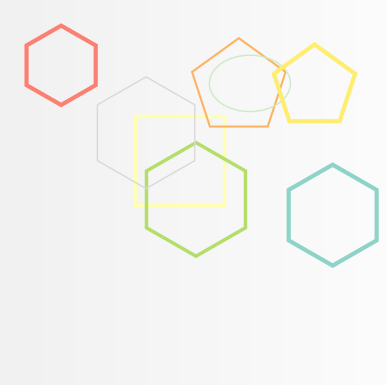[{"shape": "hexagon", "thickness": 3, "radius": 0.66, "center": [0.858, 0.441]}, {"shape": "square", "thickness": 2.5, "radius": 0.58, "center": [0.463, 0.583]}, {"shape": "hexagon", "thickness": 3, "radius": 0.52, "center": [0.158, 0.83]}, {"shape": "pentagon", "thickness": 1.5, "radius": 0.63, "center": [0.616, 0.774]}, {"shape": "hexagon", "thickness": 2.5, "radius": 0.74, "center": [0.506, 0.482]}, {"shape": "hexagon", "thickness": 1, "radius": 0.73, "center": [0.377, 0.655]}, {"shape": "oval", "thickness": 1, "radius": 0.52, "center": [0.645, 0.783]}, {"shape": "pentagon", "thickness": 3, "radius": 0.55, "center": [0.812, 0.774]}]